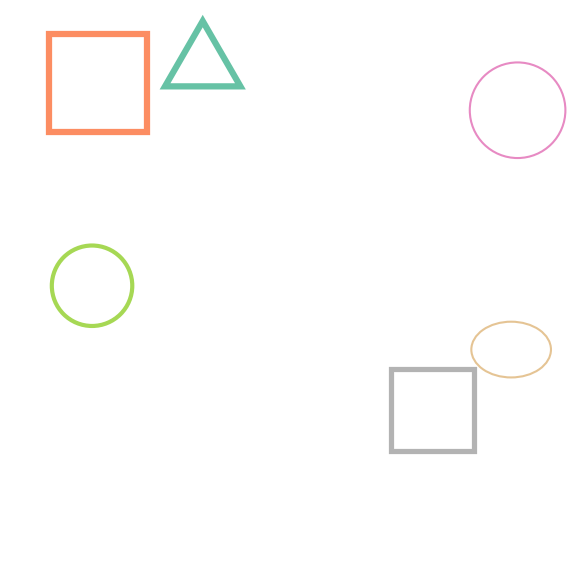[{"shape": "triangle", "thickness": 3, "radius": 0.38, "center": [0.351, 0.887]}, {"shape": "square", "thickness": 3, "radius": 0.42, "center": [0.17, 0.855]}, {"shape": "circle", "thickness": 1, "radius": 0.41, "center": [0.896, 0.808]}, {"shape": "circle", "thickness": 2, "radius": 0.35, "center": [0.159, 0.504]}, {"shape": "oval", "thickness": 1, "radius": 0.34, "center": [0.885, 0.394]}, {"shape": "square", "thickness": 2.5, "radius": 0.36, "center": [0.749, 0.289]}]